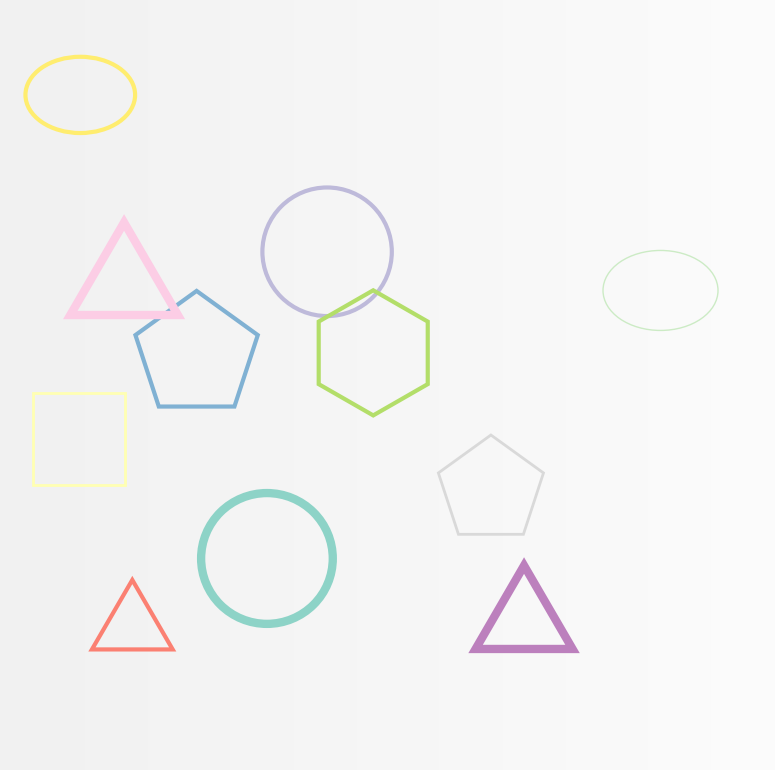[{"shape": "circle", "thickness": 3, "radius": 0.42, "center": [0.344, 0.275]}, {"shape": "square", "thickness": 1, "radius": 0.3, "center": [0.102, 0.43]}, {"shape": "circle", "thickness": 1.5, "radius": 0.42, "center": [0.422, 0.673]}, {"shape": "triangle", "thickness": 1.5, "radius": 0.3, "center": [0.171, 0.187]}, {"shape": "pentagon", "thickness": 1.5, "radius": 0.42, "center": [0.254, 0.539]}, {"shape": "hexagon", "thickness": 1.5, "radius": 0.41, "center": [0.482, 0.542]}, {"shape": "triangle", "thickness": 3, "radius": 0.4, "center": [0.16, 0.631]}, {"shape": "pentagon", "thickness": 1, "radius": 0.36, "center": [0.633, 0.364]}, {"shape": "triangle", "thickness": 3, "radius": 0.36, "center": [0.676, 0.193]}, {"shape": "oval", "thickness": 0.5, "radius": 0.37, "center": [0.852, 0.623]}, {"shape": "oval", "thickness": 1.5, "radius": 0.35, "center": [0.104, 0.877]}]